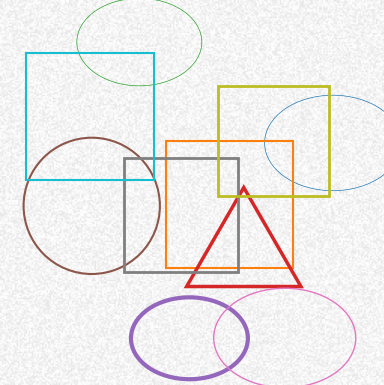[{"shape": "oval", "thickness": 0.5, "radius": 0.89, "center": [0.864, 0.629]}, {"shape": "square", "thickness": 1.5, "radius": 0.82, "center": [0.595, 0.469]}, {"shape": "oval", "thickness": 0.5, "radius": 0.81, "center": [0.362, 0.891]}, {"shape": "triangle", "thickness": 2.5, "radius": 0.86, "center": [0.633, 0.341]}, {"shape": "oval", "thickness": 3, "radius": 0.76, "center": [0.492, 0.121]}, {"shape": "circle", "thickness": 1.5, "radius": 0.88, "center": [0.238, 0.465]}, {"shape": "oval", "thickness": 1, "radius": 0.92, "center": [0.74, 0.122]}, {"shape": "square", "thickness": 2, "radius": 0.74, "center": [0.47, 0.442]}, {"shape": "square", "thickness": 2, "radius": 0.72, "center": [0.71, 0.634]}, {"shape": "square", "thickness": 1.5, "radius": 0.83, "center": [0.233, 0.697]}]